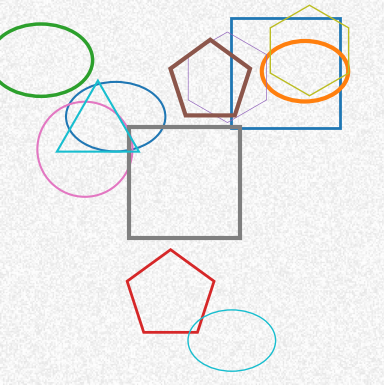[{"shape": "square", "thickness": 2, "radius": 0.71, "center": [0.741, 0.811]}, {"shape": "oval", "thickness": 1.5, "radius": 0.65, "center": [0.301, 0.697]}, {"shape": "oval", "thickness": 3, "radius": 0.56, "center": [0.792, 0.815]}, {"shape": "oval", "thickness": 2.5, "radius": 0.67, "center": [0.106, 0.844]}, {"shape": "pentagon", "thickness": 2, "radius": 0.59, "center": [0.443, 0.233]}, {"shape": "hexagon", "thickness": 0.5, "radius": 0.59, "center": [0.591, 0.799]}, {"shape": "pentagon", "thickness": 3, "radius": 0.54, "center": [0.546, 0.788]}, {"shape": "circle", "thickness": 1.5, "radius": 0.62, "center": [0.221, 0.612]}, {"shape": "square", "thickness": 3, "radius": 0.72, "center": [0.479, 0.526]}, {"shape": "hexagon", "thickness": 1, "radius": 0.59, "center": [0.804, 0.869]}, {"shape": "oval", "thickness": 1, "radius": 0.57, "center": [0.602, 0.115]}, {"shape": "triangle", "thickness": 1.5, "radius": 0.61, "center": [0.254, 0.668]}]